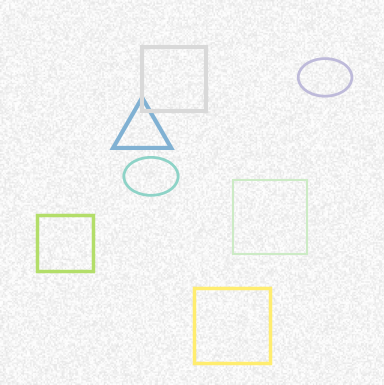[{"shape": "oval", "thickness": 2, "radius": 0.35, "center": [0.392, 0.542]}, {"shape": "oval", "thickness": 2, "radius": 0.35, "center": [0.844, 0.799]}, {"shape": "triangle", "thickness": 3, "radius": 0.44, "center": [0.369, 0.659]}, {"shape": "square", "thickness": 2.5, "radius": 0.36, "center": [0.169, 0.369]}, {"shape": "square", "thickness": 3, "radius": 0.42, "center": [0.453, 0.795]}, {"shape": "square", "thickness": 1.5, "radius": 0.48, "center": [0.702, 0.435]}, {"shape": "square", "thickness": 2.5, "radius": 0.49, "center": [0.603, 0.154]}]